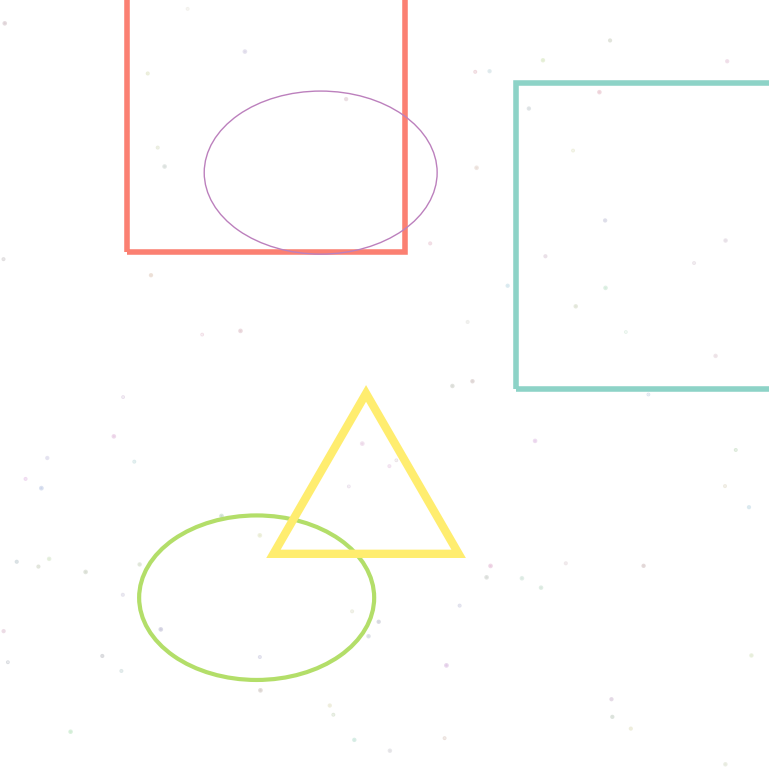[{"shape": "square", "thickness": 2, "radius": 0.99, "center": [0.869, 0.693]}, {"shape": "square", "thickness": 2, "radius": 0.9, "center": [0.345, 0.853]}, {"shape": "oval", "thickness": 1.5, "radius": 0.76, "center": [0.333, 0.224]}, {"shape": "oval", "thickness": 0.5, "radius": 0.76, "center": [0.416, 0.776]}, {"shape": "triangle", "thickness": 3, "radius": 0.69, "center": [0.475, 0.35]}]